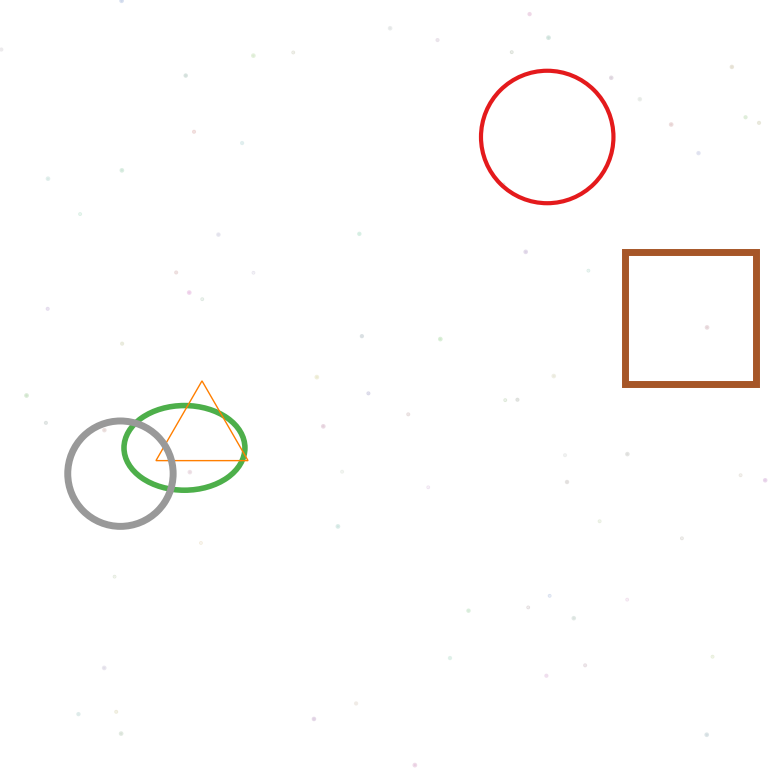[{"shape": "circle", "thickness": 1.5, "radius": 0.43, "center": [0.711, 0.822]}, {"shape": "oval", "thickness": 2, "radius": 0.39, "center": [0.24, 0.418]}, {"shape": "triangle", "thickness": 0.5, "radius": 0.35, "center": [0.262, 0.436]}, {"shape": "square", "thickness": 2.5, "radius": 0.43, "center": [0.897, 0.587]}, {"shape": "circle", "thickness": 2.5, "radius": 0.34, "center": [0.156, 0.385]}]